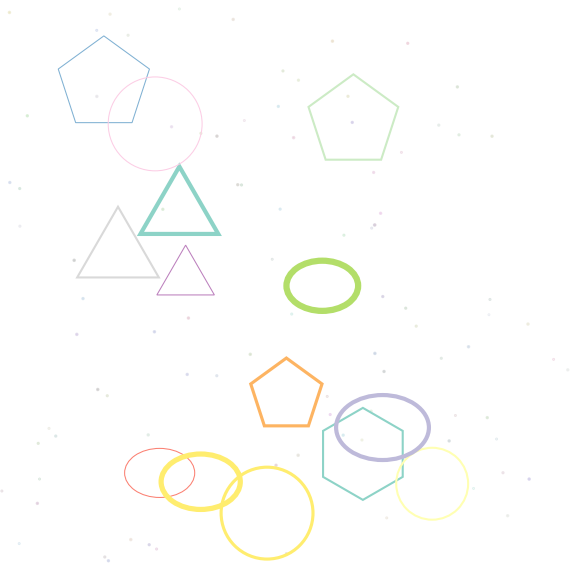[{"shape": "hexagon", "thickness": 1, "radius": 0.4, "center": [0.628, 0.213]}, {"shape": "triangle", "thickness": 2, "radius": 0.39, "center": [0.311, 0.633]}, {"shape": "circle", "thickness": 1, "radius": 0.31, "center": [0.748, 0.162]}, {"shape": "oval", "thickness": 2, "radius": 0.4, "center": [0.662, 0.259]}, {"shape": "oval", "thickness": 0.5, "radius": 0.3, "center": [0.276, 0.18]}, {"shape": "pentagon", "thickness": 0.5, "radius": 0.42, "center": [0.18, 0.854]}, {"shape": "pentagon", "thickness": 1.5, "radius": 0.32, "center": [0.496, 0.314]}, {"shape": "oval", "thickness": 3, "radius": 0.31, "center": [0.558, 0.504]}, {"shape": "circle", "thickness": 0.5, "radius": 0.41, "center": [0.269, 0.785]}, {"shape": "triangle", "thickness": 1, "radius": 0.41, "center": [0.204, 0.56]}, {"shape": "triangle", "thickness": 0.5, "radius": 0.29, "center": [0.321, 0.517]}, {"shape": "pentagon", "thickness": 1, "radius": 0.41, "center": [0.612, 0.789]}, {"shape": "oval", "thickness": 2.5, "radius": 0.34, "center": [0.348, 0.165]}, {"shape": "circle", "thickness": 1.5, "radius": 0.4, "center": [0.462, 0.111]}]